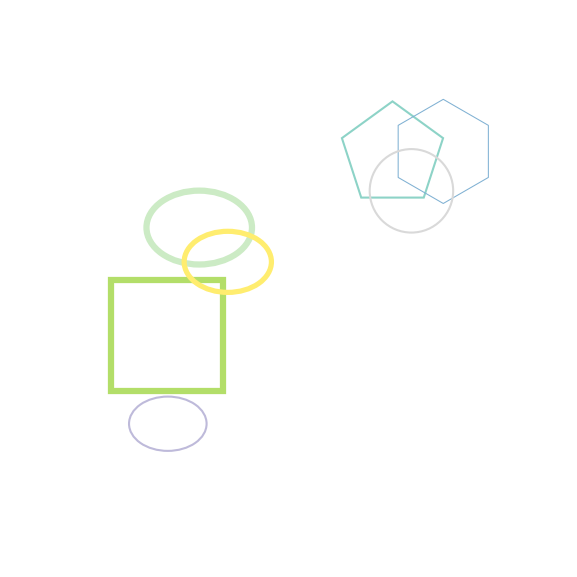[{"shape": "pentagon", "thickness": 1, "radius": 0.46, "center": [0.68, 0.731]}, {"shape": "oval", "thickness": 1, "radius": 0.34, "center": [0.291, 0.265]}, {"shape": "hexagon", "thickness": 0.5, "radius": 0.45, "center": [0.768, 0.737]}, {"shape": "square", "thickness": 3, "radius": 0.48, "center": [0.289, 0.418]}, {"shape": "circle", "thickness": 1, "radius": 0.36, "center": [0.712, 0.669]}, {"shape": "oval", "thickness": 3, "radius": 0.46, "center": [0.345, 0.605]}, {"shape": "oval", "thickness": 2.5, "radius": 0.38, "center": [0.394, 0.546]}]